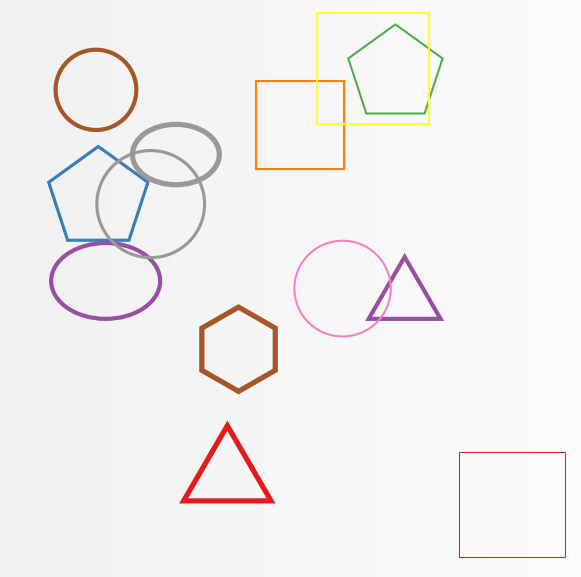[{"shape": "triangle", "thickness": 2.5, "radius": 0.43, "center": [0.391, 0.175]}, {"shape": "square", "thickness": 0.5, "radius": 0.45, "center": [0.881, 0.126]}, {"shape": "pentagon", "thickness": 1.5, "radius": 0.45, "center": [0.169, 0.656]}, {"shape": "pentagon", "thickness": 1, "radius": 0.43, "center": [0.68, 0.872]}, {"shape": "triangle", "thickness": 2, "radius": 0.36, "center": [0.696, 0.483]}, {"shape": "oval", "thickness": 2, "radius": 0.47, "center": [0.182, 0.513]}, {"shape": "square", "thickness": 1, "radius": 0.38, "center": [0.516, 0.783]}, {"shape": "square", "thickness": 1, "radius": 0.48, "center": [0.642, 0.88]}, {"shape": "circle", "thickness": 2, "radius": 0.35, "center": [0.165, 0.844]}, {"shape": "hexagon", "thickness": 2.5, "radius": 0.36, "center": [0.41, 0.394]}, {"shape": "circle", "thickness": 1, "radius": 0.41, "center": [0.589, 0.499]}, {"shape": "circle", "thickness": 1.5, "radius": 0.46, "center": [0.259, 0.646]}, {"shape": "oval", "thickness": 2.5, "radius": 0.37, "center": [0.303, 0.732]}]